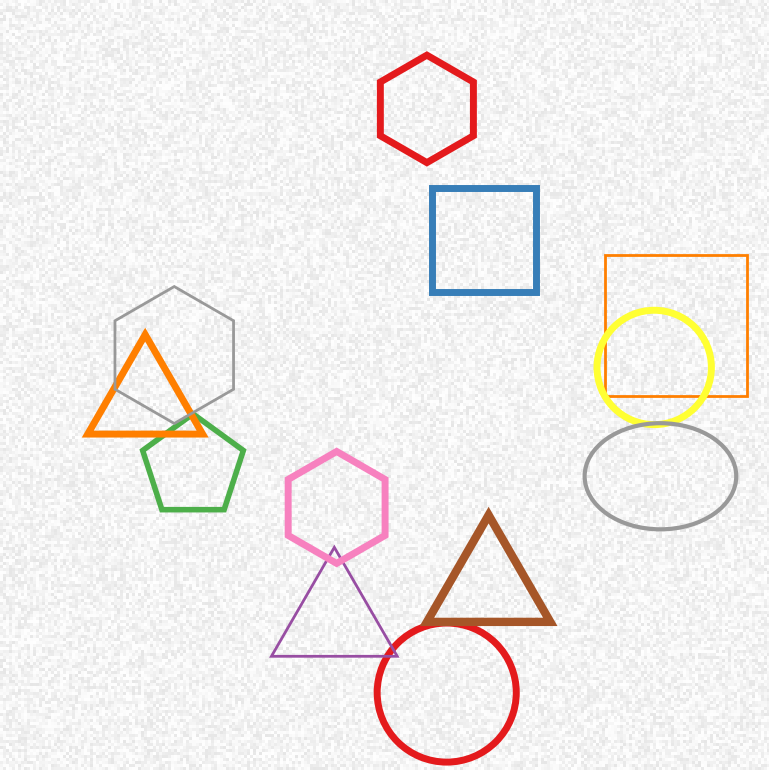[{"shape": "circle", "thickness": 2.5, "radius": 0.45, "center": [0.58, 0.101]}, {"shape": "hexagon", "thickness": 2.5, "radius": 0.35, "center": [0.554, 0.859]}, {"shape": "square", "thickness": 2.5, "radius": 0.34, "center": [0.628, 0.689]}, {"shape": "pentagon", "thickness": 2, "radius": 0.34, "center": [0.251, 0.394]}, {"shape": "triangle", "thickness": 1, "radius": 0.47, "center": [0.434, 0.195]}, {"shape": "square", "thickness": 1, "radius": 0.46, "center": [0.878, 0.577]}, {"shape": "triangle", "thickness": 2.5, "radius": 0.43, "center": [0.189, 0.479]}, {"shape": "circle", "thickness": 2.5, "radius": 0.37, "center": [0.85, 0.523]}, {"shape": "triangle", "thickness": 3, "radius": 0.46, "center": [0.635, 0.239]}, {"shape": "hexagon", "thickness": 2.5, "radius": 0.36, "center": [0.437, 0.341]}, {"shape": "oval", "thickness": 1.5, "radius": 0.49, "center": [0.858, 0.381]}, {"shape": "hexagon", "thickness": 1, "radius": 0.44, "center": [0.226, 0.539]}]